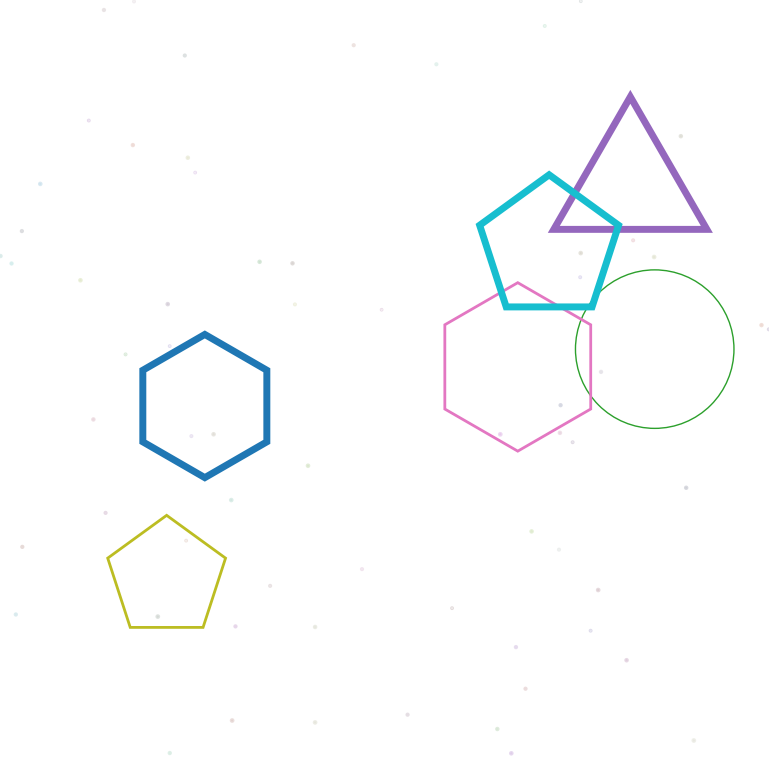[{"shape": "hexagon", "thickness": 2.5, "radius": 0.46, "center": [0.266, 0.473]}, {"shape": "circle", "thickness": 0.5, "radius": 0.51, "center": [0.85, 0.547]}, {"shape": "triangle", "thickness": 2.5, "radius": 0.57, "center": [0.819, 0.759]}, {"shape": "hexagon", "thickness": 1, "radius": 0.55, "center": [0.672, 0.523]}, {"shape": "pentagon", "thickness": 1, "radius": 0.4, "center": [0.216, 0.25]}, {"shape": "pentagon", "thickness": 2.5, "radius": 0.47, "center": [0.713, 0.678]}]